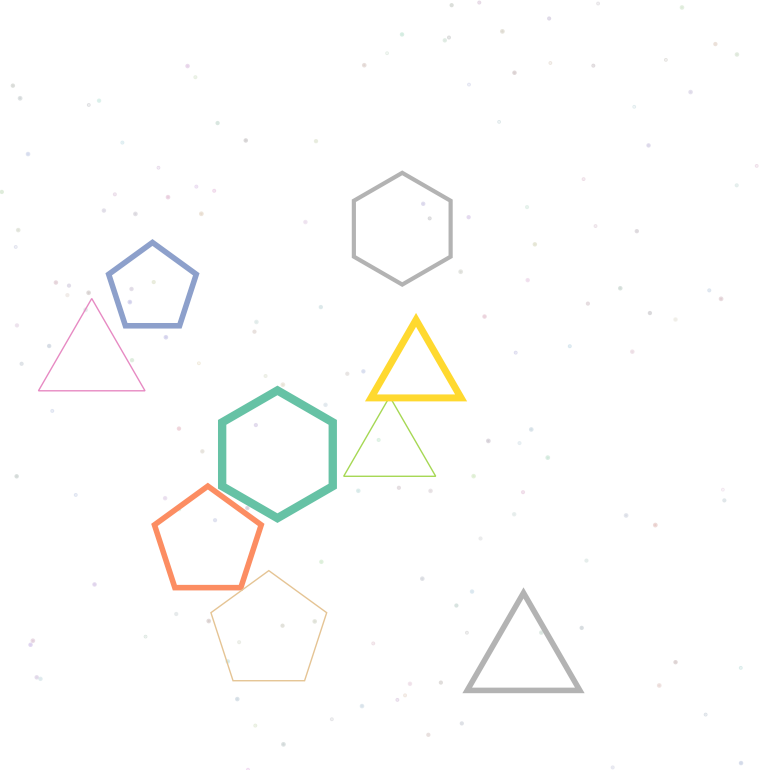[{"shape": "hexagon", "thickness": 3, "radius": 0.41, "center": [0.36, 0.41]}, {"shape": "pentagon", "thickness": 2, "radius": 0.36, "center": [0.27, 0.296]}, {"shape": "pentagon", "thickness": 2, "radius": 0.3, "center": [0.198, 0.625]}, {"shape": "triangle", "thickness": 0.5, "radius": 0.4, "center": [0.119, 0.532]}, {"shape": "triangle", "thickness": 0.5, "radius": 0.34, "center": [0.506, 0.416]}, {"shape": "triangle", "thickness": 2.5, "radius": 0.34, "center": [0.54, 0.517]}, {"shape": "pentagon", "thickness": 0.5, "radius": 0.4, "center": [0.349, 0.18]}, {"shape": "triangle", "thickness": 2, "radius": 0.42, "center": [0.68, 0.146]}, {"shape": "hexagon", "thickness": 1.5, "radius": 0.36, "center": [0.522, 0.703]}]